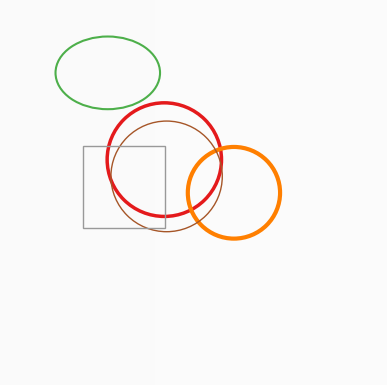[{"shape": "circle", "thickness": 2.5, "radius": 0.74, "center": [0.424, 0.585]}, {"shape": "oval", "thickness": 1.5, "radius": 0.67, "center": [0.278, 0.811]}, {"shape": "circle", "thickness": 3, "radius": 0.6, "center": [0.604, 0.499]}, {"shape": "circle", "thickness": 1, "radius": 0.72, "center": [0.43, 0.542]}, {"shape": "square", "thickness": 1, "radius": 0.53, "center": [0.32, 0.514]}]